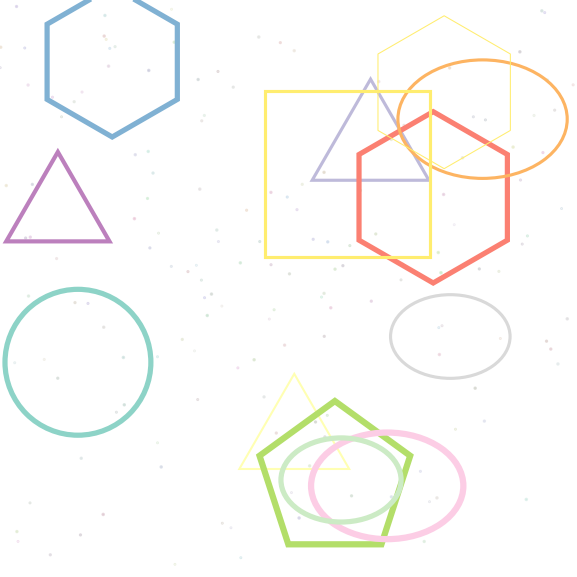[{"shape": "circle", "thickness": 2.5, "radius": 0.63, "center": [0.135, 0.372]}, {"shape": "triangle", "thickness": 1, "radius": 0.55, "center": [0.51, 0.242]}, {"shape": "triangle", "thickness": 1.5, "radius": 0.58, "center": [0.642, 0.745]}, {"shape": "hexagon", "thickness": 2.5, "radius": 0.74, "center": [0.75, 0.657]}, {"shape": "hexagon", "thickness": 2.5, "radius": 0.65, "center": [0.194, 0.892]}, {"shape": "oval", "thickness": 1.5, "radius": 0.73, "center": [0.836, 0.793]}, {"shape": "pentagon", "thickness": 3, "radius": 0.69, "center": [0.58, 0.168]}, {"shape": "oval", "thickness": 3, "radius": 0.66, "center": [0.67, 0.158]}, {"shape": "oval", "thickness": 1.5, "radius": 0.52, "center": [0.78, 0.416]}, {"shape": "triangle", "thickness": 2, "radius": 0.52, "center": [0.1, 0.633]}, {"shape": "oval", "thickness": 2.5, "radius": 0.52, "center": [0.591, 0.168]}, {"shape": "square", "thickness": 1.5, "radius": 0.72, "center": [0.602, 0.699]}, {"shape": "hexagon", "thickness": 0.5, "radius": 0.66, "center": [0.769, 0.839]}]